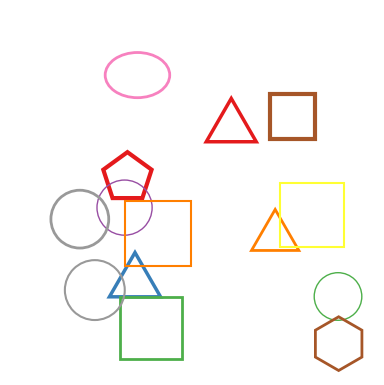[{"shape": "pentagon", "thickness": 3, "radius": 0.33, "center": [0.331, 0.539]}, {"shape": "triangle", "thickness": 2.5, "radius": 0.37, "center": [0.601, 0.669]}, {"shape": "triangle", "thickness": 2.5, "radius": 0.38, "center": [0.351, 0.267]}, {"shape": "square", "thickness": 2, "radius": 0.4, "center": [0.393, 0.148]}, {"shape": "circle", "thickness": 1, "radius": 0.31, "center": [0.878, 0.23]}, {"shape": "circle", "thickness": 1, "radius": 0.36, "center": [0.324, 0.461]}, {"shape": "square", "thickness": 1.5, "radius": 0.42, "center": [0.41, 0.393]}, {"shape": "triangle", "thickness": 2, "radius": 0.36, "center": [0.715, 0.385]}, {"shape": "square", "thickness": 1.5, "radius": 0.41, "center": [0.81, 0.442]}, {"shape": "hexagon", "thickness": 2, "radius": 0.35, "center": [0.88, 0.107]}, {"shape": "square", "thickness": 3, "radius": 0.29, "center": [0.759, 0.698]}, {"shape": "oval", "thickness": 2, "radius": 0.42, "center": [0.357, 0.805]}, {"shape": "circle", "thickness": 1.5, "radius": 0.39, "center": [0.246, 0.247]}, {"shape": "circle", "thickness": 2, "radius": 0.38, "center": [0.207, 0.431]}]